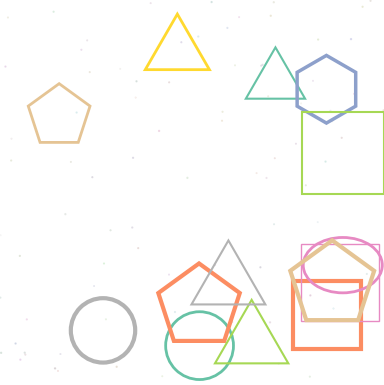[{"shape": "circle", "thickness": 2, "radius": 0.44, "center": [0.518, 0.102]}, {"shape": "triangle", "thickness": 1.5, "radius": 0.44, "center": [0.715, 0.788]}, {"shape": "square", "thickness": 3, "radius": 0.44, "center": [0.849, 0.182]}, {"shape": "pentagon", "thickness": 3, "radius": 0.56, "center": [0.517, 0.205]}, {"shape": "hexagon", "thickness": 2.5, "radius": 0.44, "center": [0.848, 0.768]}, {"shape": "square", "thickness": 1, "radius": 0.5, "center": [0.884, 0.266]}, {"shape": "oval", "thickness": 2, "radius": 0.51, "center": [0.89, 0.311]}, {"shape": "triangle", "thickness": 1.5, "radius": 0.55, "center": [0.654, 0.111]}, {"shape": "square", "thickness": 1.5, "radius": 0.53, "center": [0.891, 0.601]}, {"shape": "triangle", "thickness": 2, "radius": 0.48, "center": [0.461, 0.867]}, {"shape": "pentagon", "thickness": 2, "radius": 0.42, "center": [0.154, 0.698]}, {"shape": "pentagon", "thickness": 3, "radius": 0.57, "center": [0.863, 0.261]}, {"shape": "circle", "thickness": 3, "radius": 0.42, "center": [0.268, 0.142]}, {"shape": "triangle", "thickness": 1.5, "radius": 0.55, "center": [0.593, 0.265]}]